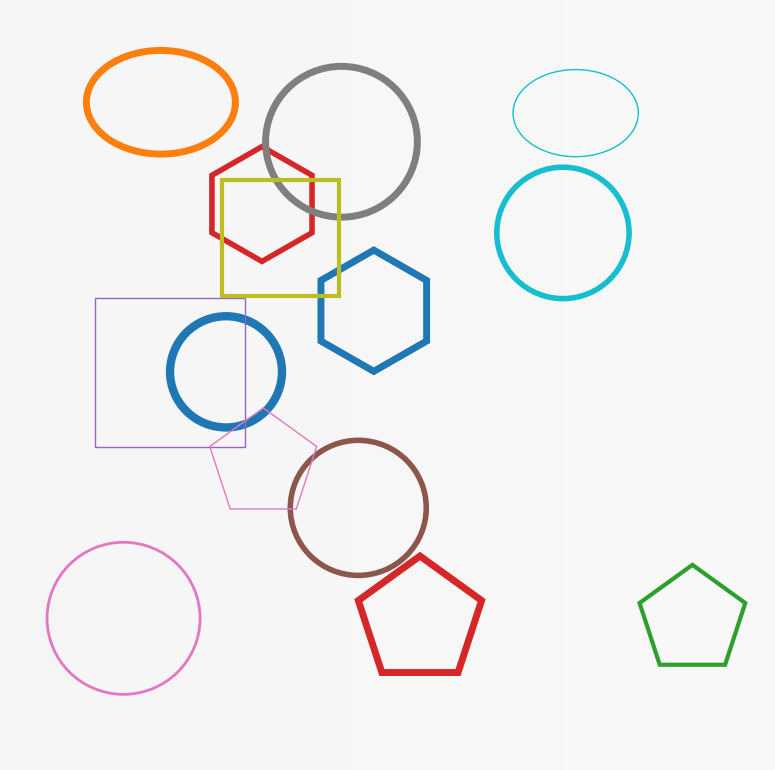[{"shape": "hexagon", "thickness": 2.5, "radius": 0.39, "center": [0.482, 0.596]}, {"shape": "circle", "thickness": 3, "radius": 0.36, "center": [0.292, 0.517]}, {"shape": "oval", "thickness": 2.5, "radius": 0.48, "center": [0.208, 0.867]}, {"shape": "pentagon", "thickness": 1.5, "radius": 0.36, "center": [0.893, 0.195]}, {"shape": "pentagon", "thickness": 2.5, "radius": 0.42, "center": [0.542, 0.194]}, {"shape": "hexagon", "thickness": 2, "radius": 0.37, "center": [0.338, 0.735]}, {"shape": "square", "thickness": 0.5, "radius": 0.48, "center": [0.219, 0.516]}, {"shape": "circle", "thickness": 2, "radius": 0.44, "center": [0.462, 0.34]}, {"shape": "circle", "thickness": 1, "radius": 0.49, "center": [0.159, 0.197]}, {"shape": "pentagon", "thickness": 0.5, "radius": 0.36, "center": [0.34, 0.398]}, {"shape": "circle", "thickness": 2.5, "radius": 0.49, "center": [0.441, 0.816]}, {"shape": "square", "thickness": 1.5, "radius": 0.38, "center": [0.362, 0.69]}, {"shape": "circle", "thickness": 2, "radius": 0.43, "center": [0.726, 0.698]}, {"shape": "oval", "thickness": 0.5, "radius": 0.4, "center": [0.743, 0.853]}]